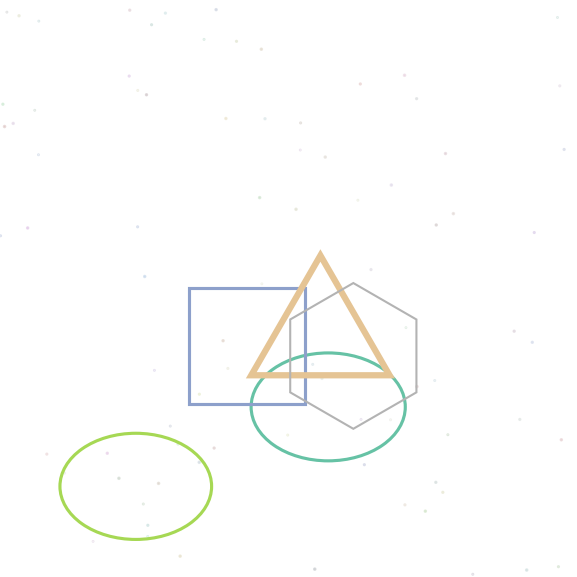[{"shape": "oval", "thickness": 1.5, "radius": 0.67, "center": [0.568, 0.295]}, {"shape": "square", "thickness": 1.5, "radius": 0.5, "center": [0.428, 0.4]}, {"shape": "oval", "thickness": 1.5, "radius": 0.66, "center": [0.235, 0.157]}, {"shape": "triangle", "thickness": 3, "radius": 0.69, "center": [0.555, 0.418]}, {"shape": "hexagon", "thickness": 1, "radius": 0.63, "center": [0.612, 0.383]}]